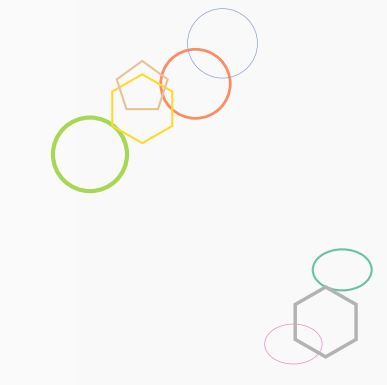[{"shape": "oval", "thickness": 1.5, "radius": 0.38, "center": [0.883, 0.299]}, {"shape": "circle", "thickness": 2, "radius": 0.45, "center": [0.505, 0.782]}, {"shape": "circle", "thickness": 0.5, "radius": 0.45, "center": [0.574, 0.887]}, {"shape": "oval", "thickness": 0.5, "radius": 0.37, "center": [0.757, 0.106]}, {"shape": "circle", "thickness": 3, "radius": 0.48, "center": [0.232, 0.599]}, {"shape": "hexagon", "thickness": 1.5, "radius": 0.45, "center": [0.367, 0.718]}, {"shape": "pentagon", "thickness": 1.5, "radius": 0.35, "center": [0.367, 0.772]}, {"shape": "hexagon", "thickness": 2.5, "radius": 0.45, "center": [0.84, 0.164]}]